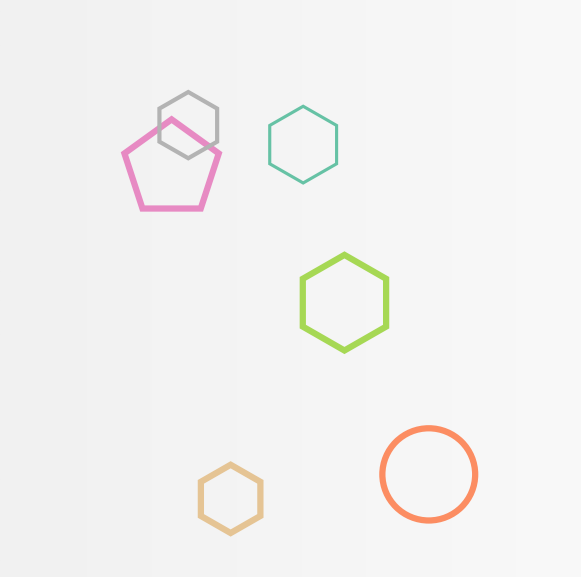[{"shape": "hexagon", "thickness": 1.5, "radius": 0.33, "center": [0.522, 0.749]}, {"shape": "circle", "thickness": 3, "radius": 0.4, "center": [0.738, 0.178]}, {"shape": "pentagon", "thickness": 3, "radius": 0.43, "center": [0.295, 0.707]}, {"shape": "hexagon", "thickness": 3, "radius": 0.41, "center": [0.593, 0.475]}, {"shape": "hexagon", "thickness": 3, "radius": 0.3, "center": [0.397, 0.135]}, {"shape": "hexagon", "thickness": 2, "radius": 0.29, "center": [0.324, 0.782]}]